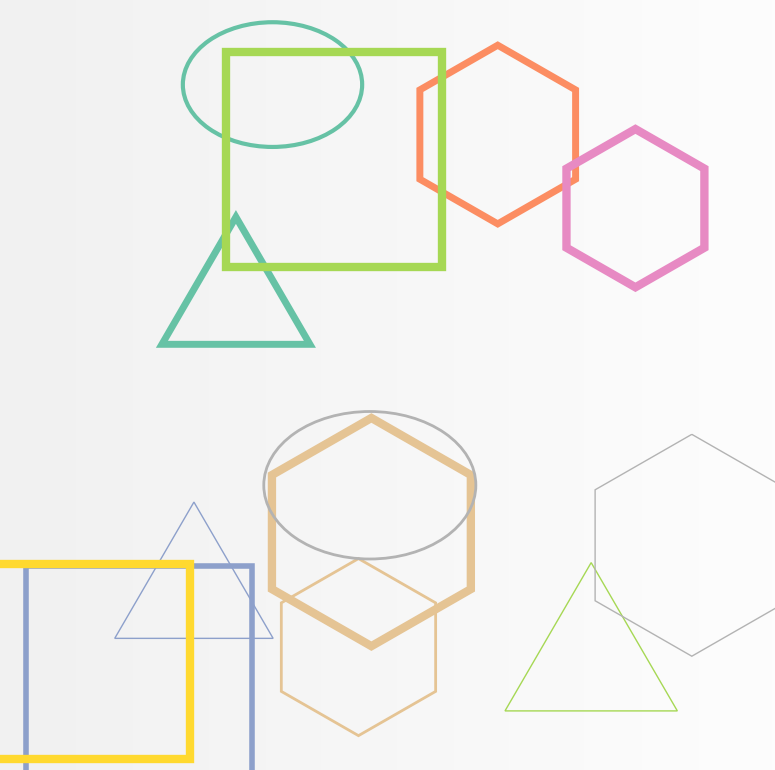[{"shape": "triangle", "thickness": 2.5, "radius": 0.55, "center": [0.304, 0.608]}, {"shape": "oval", "thickness": 1.5, "radius": 0.58, "center": [0.352, 0.89]}, {"shape": "hexagon", "thickness": 2.5, "radius": 0.58, "center": [0.642, 0.825]}, {"shape": "square", "thickness": 2, "radius": 0.73, "center": [0.179, 0.119]}, {"shape": "triangle", "thickness": 0.5, "radius": 0.59, "center": [0.25, 0.23]}, {"shape": "hexagon", "thickness": 3, "radius": 0.51, "center": [0.82, 0.73]}, {"shape": "square", "thickness": 3, "radius": 0.7, "center": [0.431, 0.793]}, {"shape": "triangle", "thickness": 0.5, "radius": 0.64, "center": [0.763, 0.141]}, {"shape": "square", "thickness": 3, "radius": 0.63, "center": [0.118, 0.141]}, {"shape": "hexagon", "thickness": 1, "radius": 0.57, "center": [0.463, 0.16]}, {"shape": "hexagon", "thickness": 3, "radius": 0.74, "center": [0.479, 0.309]}, {"shape": "hexagon", "thickness": 0.5, "radius": 0.72, "center": [0.893, 0.292]}, {"shape": "oval", "thickness": 1, "radius": 0.68, "center": [0.477, 0.37]}]